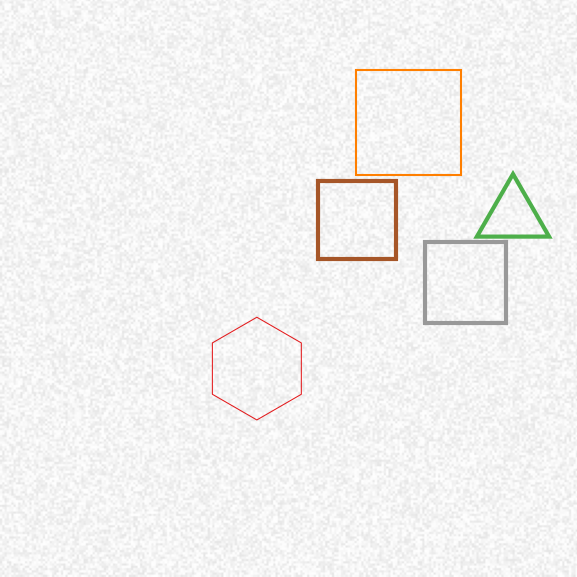[{"shape": "hexagon", "thickness": 0.5, "radius": 0.44, "center": [0.445, 0.361]}, {"shape": "triangle", "thickness": 2, "radius": 0.36, "center": [0.888, 0.626]}, {"shape": "square", "thickness": 1, "radius": 0.45, "center": [0.707, 0.787]}, {"shape": "square", "thickness": 2, "radius": 0.34, "center": [0.619, 0.618]}, {"shape": "square", "thickness": 2, "radius": 0.35, "center": [0.806, 0.51]}]